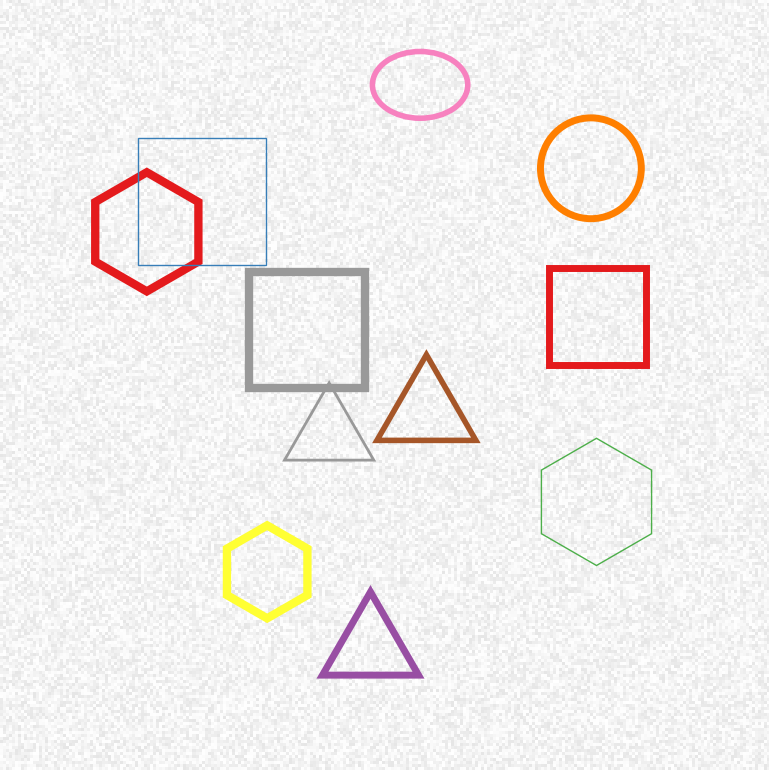[{"shape": "hexagon", "thickness": 3, "radius": 0.39, "center": [0.191, 0.699]}, {"shape": "square", "thickness": 2.5, "radius": 0.31, "center": [0.776, 0.589]}, {"shape": "square", "thickness": 0.5, "radius": 0.41, "center": [0.262, 0.738]}, {"shape": "hexagon", "thickness": 0.5, "radius": 0.41, "center": [0.775, 0.348]}, {"shape": "triangle", "thickness": 2.5, "radius": 0.36, "center": [0.481, 0.159]}, {"shape": "circle", "thickness": 2.5, "radius": 0.33, "center": [0.767, 0.781]}, {"shape": "hexagon", "thickness": 3, "radius": 0.3, "center": [0.347, 0.257]}, {"shape": "triangle", "thickness": 2, "radius": 0.37, "center": [0.554, 0.465]}, {"shape": "oval", "thickness": 2, "radius": 0.31, "center": [0.546, 0.89]}, {"shape": "square", "thickness": 3, "radius": 0.38, "center": [0.399, 0.572]}, {"shape": "triangle", "thickness": 1, "radius": 0.33, "center": [0.427, 0.436]}]